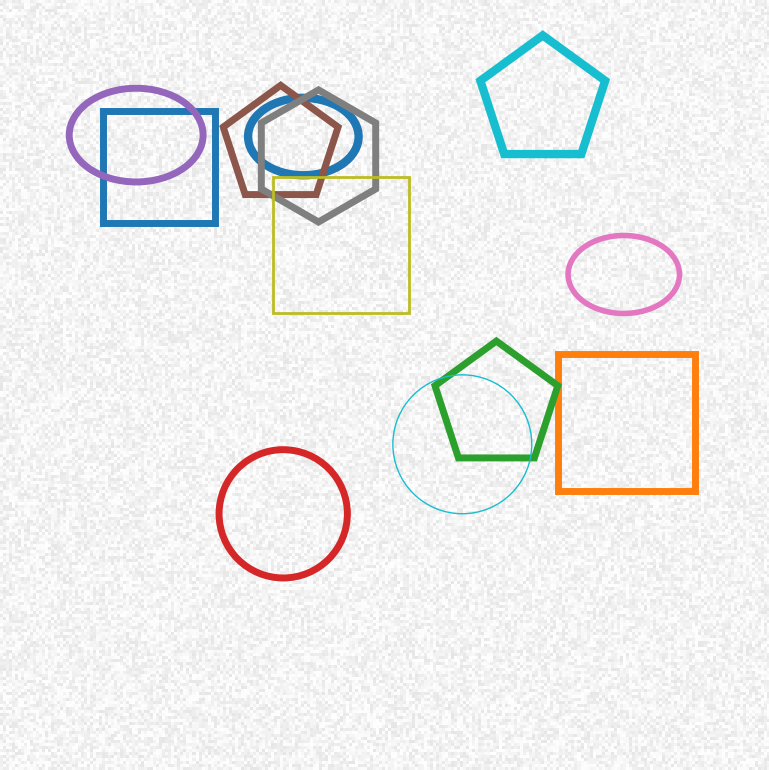[{"shape": "oval", "thickness": 3, "radius": 0.36, "center": [0.394, 0.823]}, {"shape": "square", "thickness": 2.5, "radius": 0.36, "center": [0.206, 0.783]}, {"shape": "square", "thickness": 2.5, "radius": 0.45, "center": [0.813, 0.451]}, {"shape": "pentagon", "thickness": 2.5, "radius": 0.42, "center": [0.645, 0.473]}, {"shape": "circle", "thickness": 2.5, "radius": 0.42, "center": [0.368, 0.333]}, {"shape": "oval", "thickness": 2.5, "radius": 0.43, "center": [0.177, 0.825]}, {"shape": "pentagon", "thickness": 2.5, "radius": 0.39, "center": [0.365, 0.811]}, {"shape": "oval", "thickness": 2, "radius": 0.36, "center": [0.81, 0.644]}, {"shape": "hexagon", "thickness": 2.5, "radius": 0.43, "center": [0.414, 0.797]}, {"shape": "square", "thickness": 1, "radius": 0.44, "center": [0.443, 0.682]}, {"shape": "circle", "thickness": 0.5, "radius": 0.45, "center": [0.6, 0.423]}, {"shape": "pentagon", "thickness": 3, "radius": 0.43, "center": [0.705, 0.869]}]